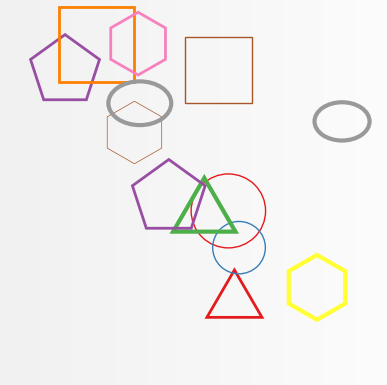[{"shape": "triangle", "thickness": 2, "radius": 0.41, "center": [0.605, 0.217]}, {"shape": "circle", "thickness": 1, "radius": 0.48, "center": [0.589, 0.452]}, {"shape": "circle", "thickness": 1, "radius": 0.34, "center": [0.617, 0.357]}, {"shape": "triangle", "thickness": 3, "radius": 0.46, "center": [0.527, 0.445]}, {"shape": "pentagon", "thickness": 2, "radius": 0.47, "center": [0.168, 0.817]}, {"shape": "pentagon", "thickness": 2, "radius": 0.49, "center": [0.436, 0.487]}, {"shape": "square", "thickness": 2, "radius": 0.49, "center": [0.249, 0.884]}, {"shape": "hexagon", "thickness": 3, "radius": 0.42, "center": [0.818, 0.254]}, {"shape": "square", "thickness": 1, "radius": 0.43, "center": [0.564, 0.818]}, {"shape": "hexagon", "thickness": 0.5, "radius": 0.41, "center": [0.347, 0.656]}, {"shape": "hexagon", "thickness": 2, "radius": 0.41, "center": [0.356, 0.887]}, {"shape": "oval", "thickness": 3, "radius": 0.36, "center": [0.883, 0.685]}, {"shape": "oval", "thickness": 3, "radius": 0.41, "center": [0.361, 0.732]}]